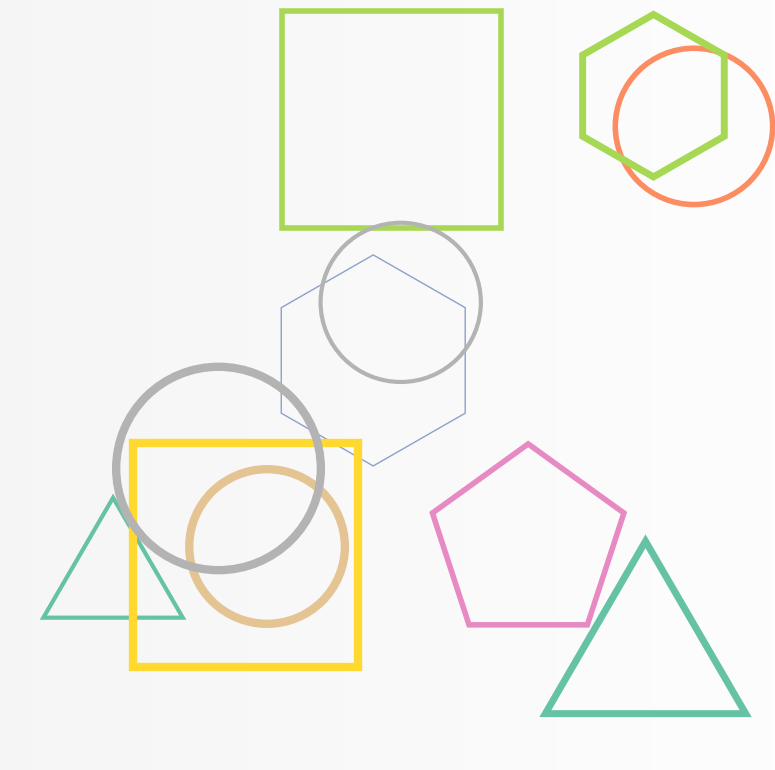[{"shape": "triangle", "thickness": 1.5, "radius": 0.52, "center": [0.146, 0.25]}, {"shape": "triangle", "thickness": 2.5, "radius": 0.75, "center": [0.833, 0.148]}, {"shape": "circle", "thickness": 2, "radius": 0.51, "center": [0.895, 0.836]}, {"shape": "hexagon", "thickness": 0.5, "radius": 0.69, "center": [0.482, 0.532]}, {"shape": "pentagon", "thickness": 2, "radius": 0.65, "center": [0.682, 0.294]}, {"shape": "square", "thickness": 2, "radius": 0.71, "center": [0.505, 0.844]}, {"shape": "hexagon", "thickness": 2.5, "radius": 0.53, "center": [0.843, 0.876]}, {"shape": "square", "thickness": 3, "radius": 0.73, "center": [0.317, 0.279]}, {"shape": "circle", "thickness": 3, "radius": 0.5, "center": [0.345, 0.29]}, {"shape": "circle", "thickness": 3, "radius": 0.66, "center": [0.282, 0.392]}, {"shape": "circle", "thickness": 1.5, "radius": 0.52, "center": [0.517, 0.607]}]